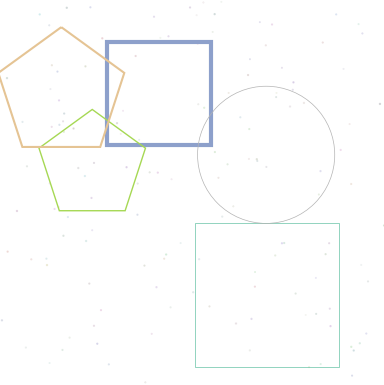[{"shape": "square", "thickness": 0.5, "radius": 0.93, "center": [0.694, 0.234]}, {"shape": "square", "thickness": 3, "radius": 0.67, "center": [0.413, 0.757]}, {"shape": "pentagon", "thickness": 1, "radius": 0.73, "center": [0.24, 0.57]}, {"shape": "pentagon", "thickness": 1.5, "radius": 0.86, "center": [0.159, 0.757]}, {"shape": "circle", "thickness": 0.5, "radius": 0.89, "center": [0.691, 0.598]}]